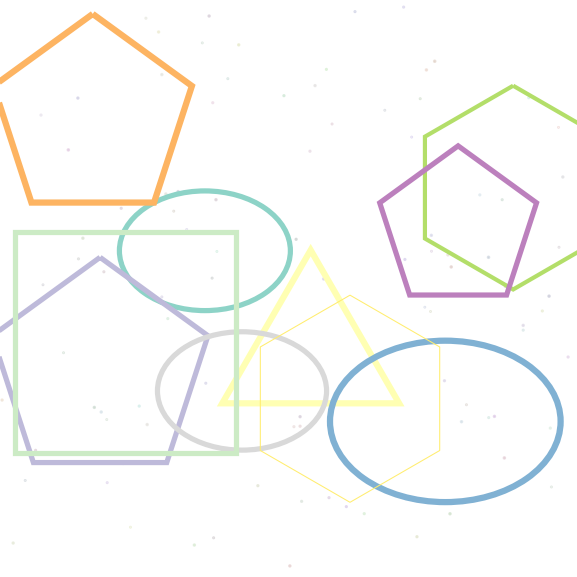[{"shape": "oval", "thickness": 2.5, "radius": 0.74, "center": [0.355, 0.565]}, {"shape": "triangle", "thickness": 3, "radius": 0.88, "center": [0.538, 0.389]}, {"shape": "pentagon", "thickness": 2.5, "radius": 0.98, "center": [0.173, 0.357]}, {"shape": "oval", "thickness": 3, "radius": 1.0, "center": [0.771, 0.269]}, {"shape": "pentagon", "thickness": 3, "radius": 0.9, "center": [0.161, 0.794]}, {"shape": "hexagon", "thickness": 2, "radius": 0.88, "center": [0.889, 0.674]}, {"shape": "oval", "thickness": 2.5, "radius": 0.73, "center": [0.419, 0.322]}, {"shape": "pentagon", "thickness": 2.5, "radius": 0.71, "center": [0.793, 0.604]}, {"shape": "square", "thickness": 2.5, "radius": 0.96, "center": [0.217, 0.407]}, {"shape": "hexagon", "thickness": 0.5, "radius": 0.9, "center": [0.606, 0.309]}]